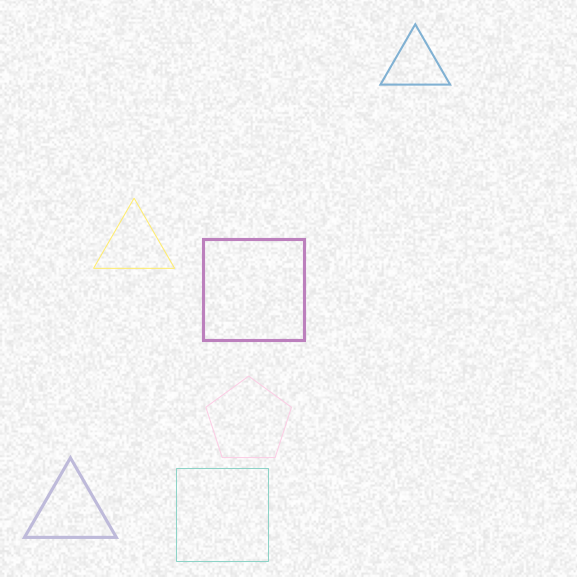[{"shape": "square", "thickness": 0.5, "radius": 0.4, "center": [0.385, 0.108]}, {"shape": "triangle", "thickness": 1.5, "radius": 0.46, "center": [0.122, 0.115]}, {"shape": "triangle", "thickness": 1, "radius": 0.35, "center": [0.719, 0.887]}, {"shape": "pentagon", "thickness": 0.5, "radius": 0.39, "center": [0.431, 0.27]}, {"shape": "square", "thickness": 1.5, "radius": 0.44, "center": [0.439, 0.497]}, {"shape": "triangle", "thickness": 0.5, "radius": 0.41, "center": [0.232, 0.575]}]